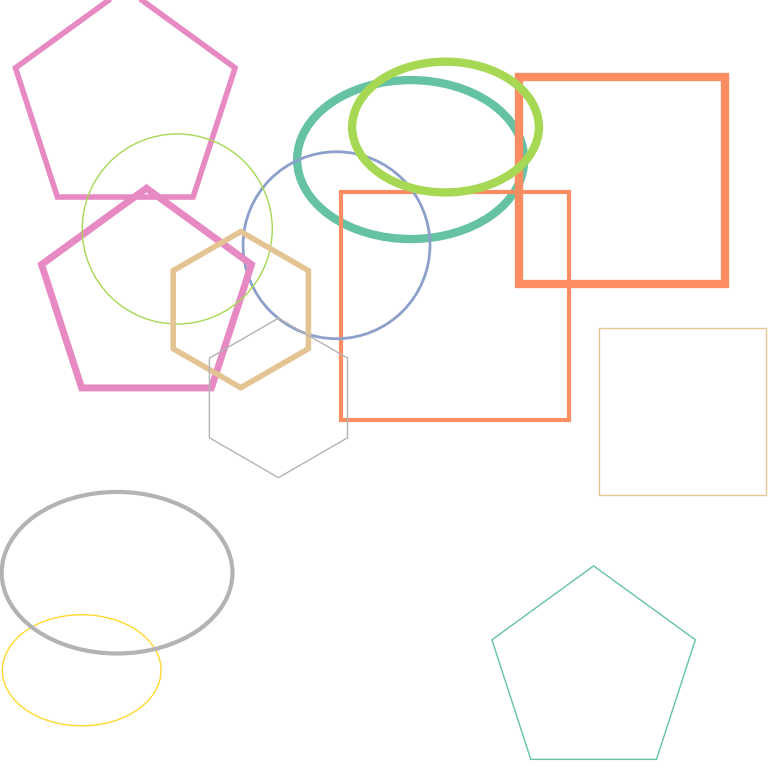[{"shape": "pentagon", "thickness": 0.5, "radius": 0.69, "center": [0.771, 0.126]}, {"shape": "oval", "thickness": 3, "radius": 0.74, "center": [0.533, 0.793]}, {"shape": "square", "thickness": 3, "radius": 0.67, "center": [0.808, 0.766]}, {"shape": "square", "thickness": 1.5, "radius": 0.74, "center": [0.591, 0.602]}, {"shape": "circle", "thickness": 1, "radius": 0.61, "center": [0.437, 0.682]}, {"shape": "pentagon", "thickness": 2.5, "radius": 0.72, "center": [0.19, 0.612]}, {"shape": "pentagon", "thickness": 2, "radius": 0.75, "center": [0.163, 0.865]}, {"shape": "oval", "thickness": 3, "radius": 0.61, "center": [0.579, 0.835]}, {"shape": "circle", "thickness": 0.5, "radius": 0.62, "center": [0.23, 0.703]}, {"shape": "oval", "thickness": 0.5, "radius": 0.52, "center": [0.106, 0.13]}, {"shape": "hexagon", "thickness": 2, "radius": 0.51, "center": [0.313, 0.598]}, {"shape": "square", "thickness": 0.5, "radius": 0.54, "center": [0.887, 0.466]}, {"shape": "oval", "thickness": 1.5, "radius": 0.75, "center": [0.152, 0.256]}, {"shape": "hexagon", "thickness": 0.5, "radius": 0.52, "center": [0.362, 0.483]}]